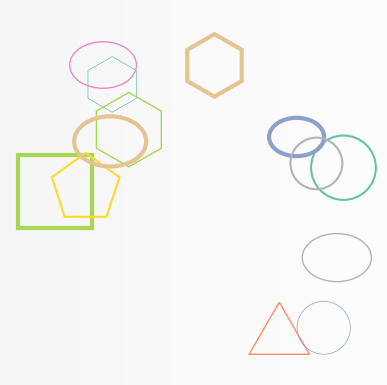[{"shape": "hexagon", "thickness": 0.5, "radius": 0.36, "center": [0.29, 0.781]}, {"shape": "circle", "thickness": 1.5, "radius": 0.42, "center": [0.886, 0.564]}, {"shape": "triangle", "thickness": 1, "radius": 0.45, "center": [0.721, 0.125]}, {"shape": "oval", "thickness": 3, "radius": 0.36, "center": [0.765, 0.644]}, {"shape": "circle", "thickness": 0.5, "radius": 0.34, "center": [0.835, 0.149]}, {"shape": "oval", "thickness": 1, "radius": 0.43, "center": [0.266, 0.831]}, {"shape": "hexagon", "thickness": 1, "radius": 0.48, "center": [0.333, 0.663]}, {"shape": "square", "thickness": 3, "radius": 0.48, "center": [0.142, 0.502]}, {"shape": "pentagon", "thickness": 1.5, "radius": 0.46, "center": [0.221, 0.511]}, {"shape": "hexagon", "thickness": 3, "radius": 0.41, "center": [0.554, 0.83]}, {"shape": "oval", "thickness": 3, "radius": 0.46, "center": [0.284, 0.633]}, {"shape": "oval", "thickness": 1, "radius": 0.45, "center": [0.869, 0.331]}, {"shape": "circle", "thickness": 1.5, "radius": 0.33, "center": [0.816, 0.575]}]